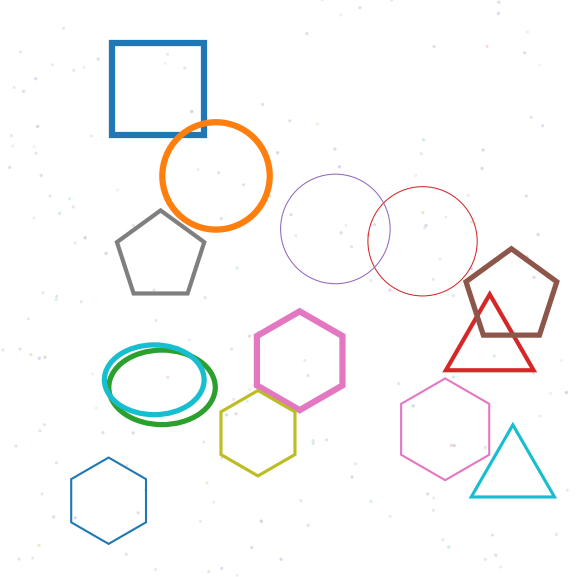[{"shape": "hexagon", "thickness": 1, "radius": 0.37, "center": [0.188, 0.132]}, {"shape": "square", "thickness": 3, "radius": 0.4, "center": [0.274, 0.845]}, {"shape": "circle", "thickness": 3, "radius": 0.46, "center": [0.374, 0.695]}, {"shape": "oval", "thickness": 2.5, "radius": 0.46, "center": [0.281, 0.328]}, {"shape": "triangle", "thickness": 2, "radius": 0.44, "center": [0.848, 0.402]}, {"shape": "circle", "thickness": 0.5, "radius": 0.47, "center": [0.732, 0.581]}, {"shape": "circle", "thickness": 0.5, "radius": 0.47, "center": [0.581, 0.603]}, {"shape": "pentagon", "thickness": 2.5, "radius": 0.41, "center": [0.886, 0.486]}, {"shape": "hexagon", "thickness": 1, "radius": 0.44, "center": [0.771, 0.256]}, {"shape": "hexagon", "thickness": 3, "radius": 0.43, "center": [0.519, 0.374]}, {"shape": "pentagon", "thickness": 2, "radius": 0.4, "center": [0.278, 0.555]}, {"shape": "hexagon", "thickness": 1.5, "radius": 0.37, "center": [0.447, 0.249]}, {"shape": "triangle", "thickness": 1.5, "radius": 0.42, "center": [0.888, 0.18]}, {"shape": "oval", "thickness": 2.5, "radius": 0.43, "center": [0.267, 0.342]}]